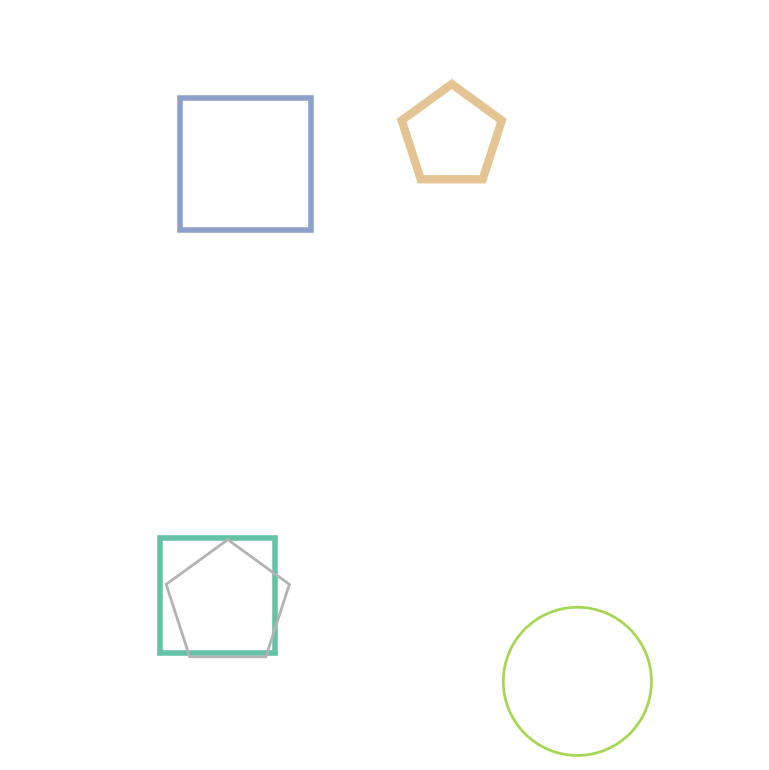[{"shape": "square", "thickness": 2, "radius": 0.37, "center": [0.282, 0.226]}, {"shape": "square", "thickness": 2, "radius": 0.43, "center": [0.319, 0.787]}, {"shape": "circle", "thickness": 1, "radius": 0.48, "center": [0.75, 0.115]}, {"shape": "pentagon", "thickness": 3, "radius": 0.34, "center": [0.587, 0.822]}, {"shape": "pentagon", "thickness": 1, "radius": 0.42, "center": [0.296, 0.215]}]